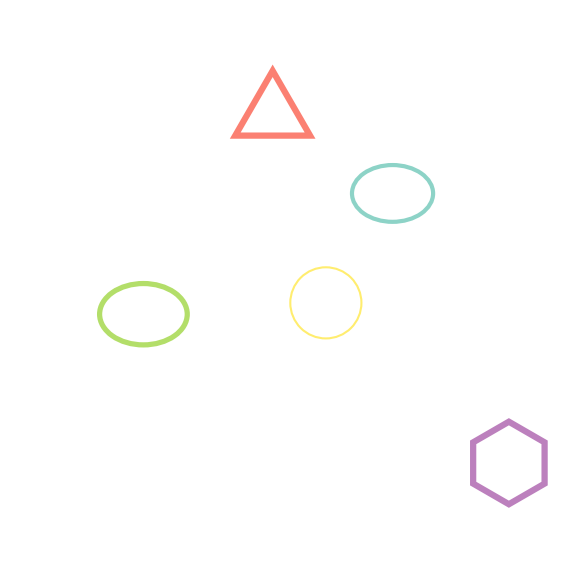[{"shape": "oval", "thickness": 2, "radius": 0.35, "center": [0.68, 0.664]}, {"shape": "triangle", "thickness": 3, "radius": 0.37, "center": [0.472, 0.802]}, {"shape": "oval", "thickness": 2.5, "radius": 0.38, "center": [0.248, 0.455]}, {"shape": "hexagon", "thickness": 3, "radius": 0.36, "center": [0.881, 0.197]}, {"shape": "circle", "thickness": 1, "radius": 0.31, "center": [0.564, 0.475]}]